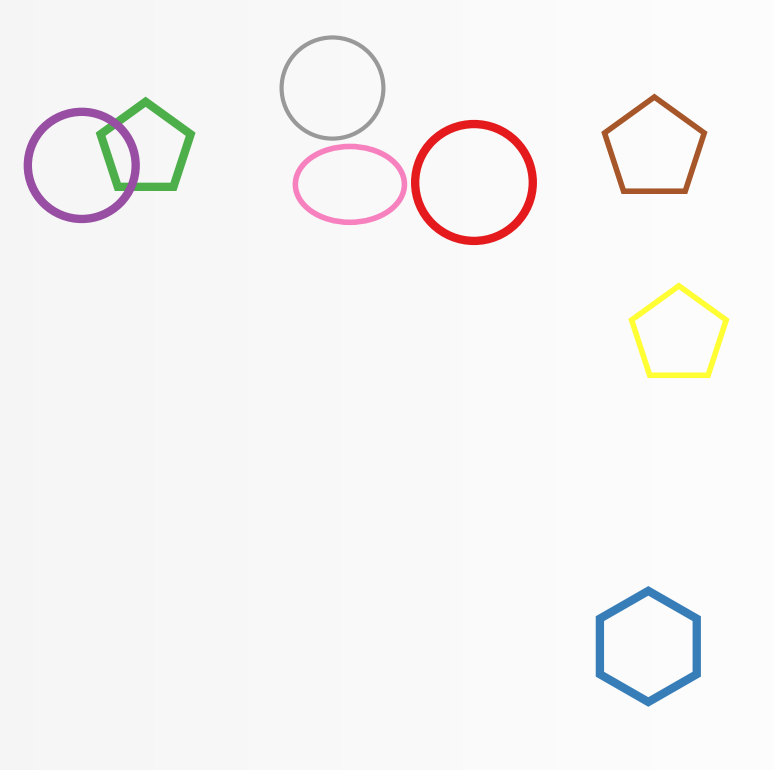[{"shape": "circle", "thickness": 3, "radius": 0.38, "center": [0.612, 0.763]}, {"shape": "hexagon", "thickness": 3, "radius": 0.36, "center": [0.837, 0.16]}, {"shape": "pentagon", "thickness": 3, "radius": 0.31, "center": [0.188, 0.807]}, {"shape": "circle", "thickness": 3, "radius": 0.35, "center": [0.105, 0.785]}, {"shape": "pentagon", "thickness": 2, "radius": 0.32, "center": [0.876, 0.565]}, {"shape": "pentagon", "thickness": 2, "radius": 0.34, "center": [0.844, 0.806]}, {"shape": "oval", "thickness": 2, "radius": 0.35, "center": [0.451, 0.761]}, {"shape": "circle", "thickness": 1.5, "radius": 0.33, "center": [0.429, 0.886]}]